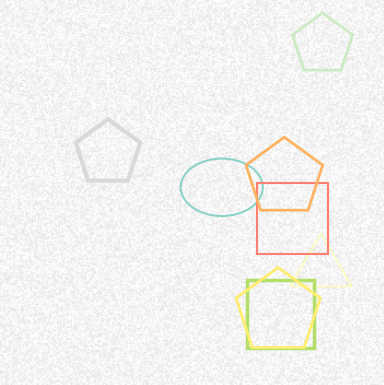[{"shape": "oval", "thickness": 1.5, "radius": 0.53, "center": [0.576, 0.513]}, {"shape": "triangle", "thickness": 1, "radius": 0.46, "center": [0.834, 0.302]}, {"shape": "square", "thickness": 1.5, "radius": 0.46, "center": [0.76, 0.433]}, {"shape": "pentagon", "thickness": 2, "radius": 0.52, "center": [0.739, 0.539]}, {"shape": "square", "thickness": 2.5, "radius": 0.44, "center": [0.728, 0.185]}, {"shape": "pentagon", "thickness": 3, "radius": 0.44, "center": [0.281, 0.602]}, {"shape": "pentagon", "thickness": 2, "radius": 0.41, "center": [0.838, 0.884]}, {"shape": "pentagon", "thickness": 2, "radius": 0.57, "center": [0.722, 0.19]}]